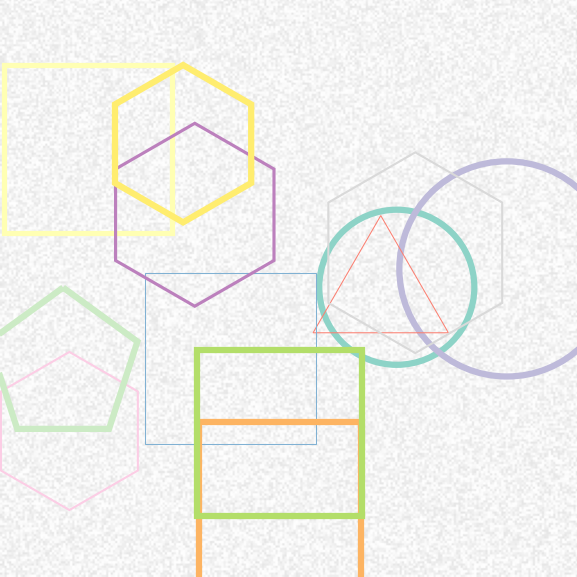[{"shape": "circle", "thickness": 3, "radius": 0.67, "center": [0.687, 0.502]}, {"shape": "square", "thickness": 2.5, "radius": 0.73, "center": [0.152, 0.741]}, {"shape": "circle", "thickness": 3, "radius": 0.93, "center": [0.878, 0.533]}, {"shape": "triangle", "thickness": 0.5, "radius": 0.68, "center": [0.659, 0.491]}, {"shape": "square", "thickness": 0.5, "radius": 0.74, "center": [0.399, 0.378]}, {"shape": "square", "thickness": 3, "radius": 0.7, "center": [0.485, 0.127]}, {"shape": "square", "thickness": 3, "radius": 0.71, "center": [0.485, 0.249]}, {"shape": "hexagon", "thickness": 1, "radius": 0.68, "center": [0.12, 0.253]}, {"shape": "hexagon", "thickness": 1, "radius": 0.87, "center": [0.719, 0.561]}, {"shape": "hexagon", "thickness": 1.5, "radius": 0.79, "center": [0.337, 0.627]}, {"shape": "pentagon", "thickness": 3, "radius": 0.68, "center": [0.109, 0.366]}, {"shape": "hexagon", "thickness": 3, "radius": 0.68, "center": [0.317, 0.75]}]